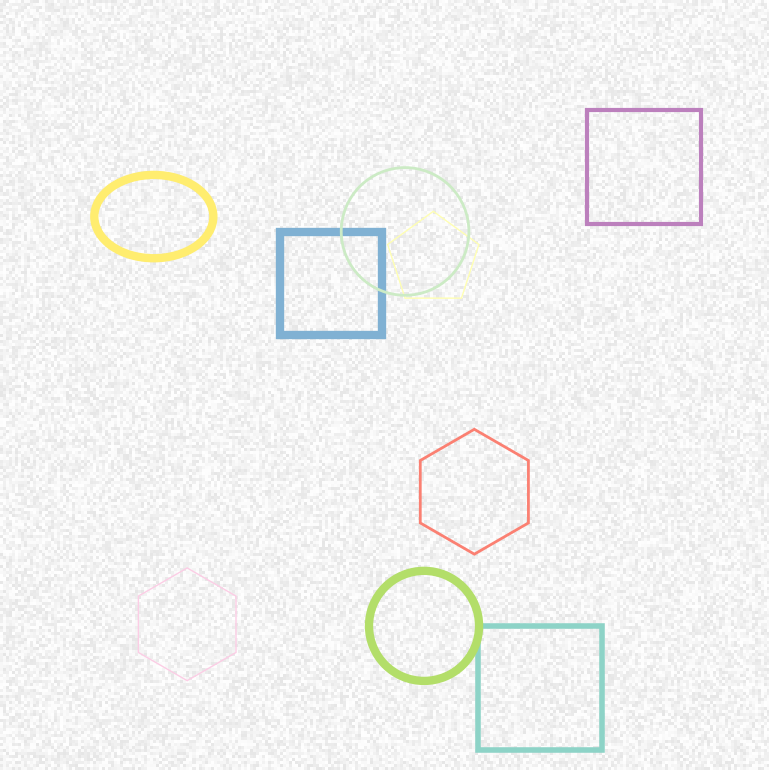[{"shape": "square", "thickness": 2, "radius": 0.4, "center": [0.701, 0.106]}, {"shape": "pentagon", "thickness": 0.5, "radius": 0.31, "center": [0.563, 0.663]}, {"shape": "hexagon", "thickness": 1, "radius": 0.41, "center": [0.616, 0.361]}, {"shape": "square", "thickness": 3, "radius": 0.33, "center": [0.43, 0.631]}, {"shape": "circle", "thickness": 3, "radius": 0.36, "center": [0.551, 0.187]}, {"shape": "hexagon", "thickness": 0.5, "radius": 0.37, "center": [0.243, 0.189]}, {"shape": "square", "thickness": 1.5, "radius": 0.37, "center": [0.836, 0.783]}, {"shape": "circle", "thickness": 1, "radius": 0.41, "center": [0.526, 0.699]}, {"shape": "oval", "thickness": 3, "radius": 0.39, "center": [0.2, 0.719]}]